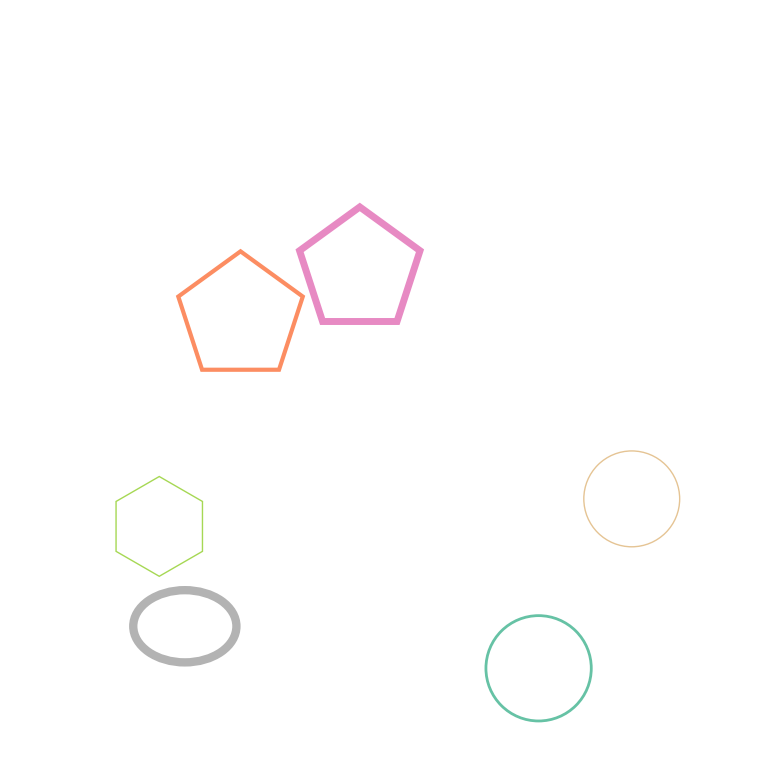[{"shape": "circle", "thickness": 1, "radius": 0.34, "center": [0.699, 0.132]}, {"shape": "pentagon", "thickness": 1.5, "radius": 0.43, "center": [0.312, 0.589]}, {"shape": "pentagon", "thickness": 2.5, "radius": 0.41, "center": [0.467, 0.649]}, {"shape": "hexagon", "thickness": 0.5, "radius": 0.32, "center": [0.207, 0.316]}, {"shape": "circle", "thickness": 0.5, "radius": 0.31, "center": [0.82, 0.352]}, {"shape": "oval", "thickness": 3, "radius": 0.33, "center": [0.24, 0.187]}]